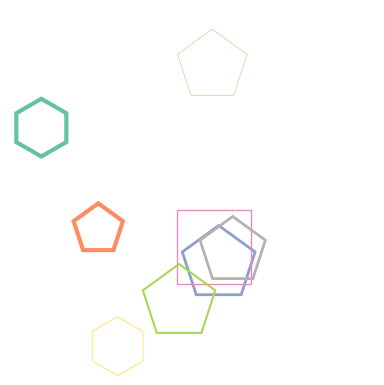[{"shape": "hexagon", "thickness": 3, "radius": 0.37, "center": [0.107, 0.668]}, {"shape": "pentagon", "thickness": 3, "radius": 0.34, "center": [0.255, 0.405]}, {"shape": "pentagon", "thickness": 2, "radius": 0.5, "center": [0.568, 0.315]}, {"shape": "square", "thickness": 1, "radius": 0.48, "center": [0.555, 0.358]}, {"shape": "pentagon", "thickness": 1.5, "radius": 0.49, "center": [0.465, 0.215]}, {"shape": "hexagon", "thickness": 0.5, "radius": 0.38, "center": [0.305, 0.101]}, {"shape": "pentagon", "thickness": 0.5, "radius": 0.47, "center": [0.551, 0.829]}, {"shape": "pentagon", "thickness": 2, "radius": 0.45, "center": [0.604, 0.349]}]